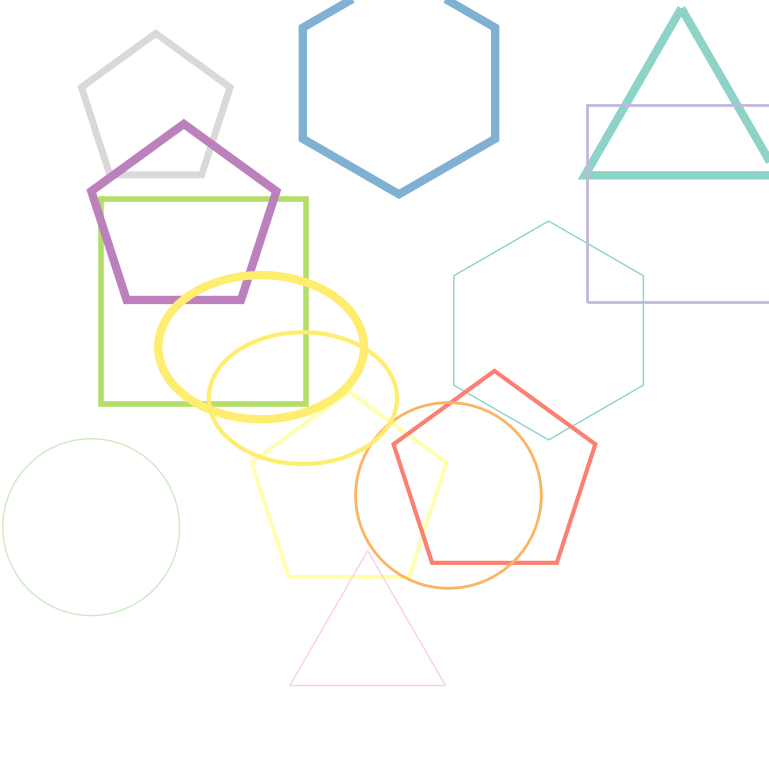[{"shape": "triangle", "thickness": 3, "radius": 0.72, "center": [0.885, 0.845]}, {"shape": "hexagon", "thickness": 0.5, "radius": 0.71, "center": [0.712, 0.571]}, {"shape": "pentagon", "thickness": 1.5, "radius": 0.67, "center": [0.453, 0.358]}, {"shape": "square", "thickness": 1, "radius": 0.64, "center": [0.891, 0.736]}, {"shape": "pentagon", "thickness": 1.5, "radius": 0.69, "center": [0.642, 0.381]}, {"shape": "hexagon", "thickness": 3, "radius": 0.72, "center": [0.518, 0.892]}, {"shape": "circle", "thickness": 1, "radius": 0.6, "center": [0.582, 0.357]}, {"shape": "square", "thickness": 2, "radius": 0.67, "center": [0.264, 0.609]}, {"shape": "triangle", "thickness": 0.5, "radius": 0.58, "center": [0.477, 0.168]}, {"shape": "pentagon", "thickness": 2.5, "radius": 0.51, "center": [0.202, 0.855]}, {"shape": "pentagon", "thickness": 3, "radius": 0.63, "center": [0.239, 0.713]}, {"shape": "circle", "thickness": 0.5, "radius": 0.57, "center": [0.118, 0.315]}, {"shape": "oval", "thickness": 1.5, "radius": 0.61, "center": [0.393, 0.483]}, {"shape": "oval", "thickness": 3, "radius": 0.67, "center": [0.339, 0.549]}]